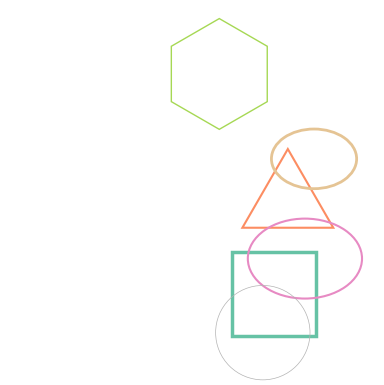[{"shape": "square", "thickness": 2.5, "radius": 0.54, "center": [0.712, 0.237]}, {"shape": "triangle", "thickness": 1.5, "radius": 0.68, "center": [0.748, 0.477]}, {"shape": "oval", "thickness": 1.5, "radius": 0.74, "center": [0.792, 0.328]}, {"shape": "hexagon", "thickness": 1, "radius": 0.72, "center": [0.57, 0.808]}, {"shape": "oval", "thickness": 2, "radius": 0.55, "center": [0.816, 0.587]}, {"shape": "circle", "thickness": 0.5, "radius": 0.61, "center": [0.683, 0.136]}]